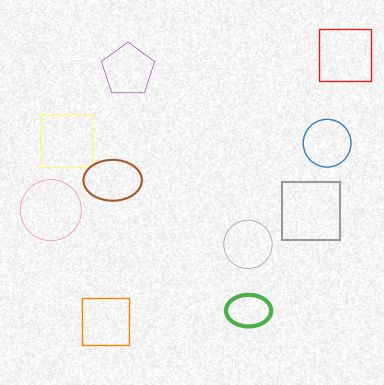[{"shape": "square", "thickness": 1, "radius": 0.34, "center": [0.897, 0.856]}, {"shape": "circle", "thickness": 1, "radius": 0.31, "center": [0.85, 0.628]}, {"shape": "oval", "thickness": 3, "radius": 0.29, "center": [0.646, 0.193]}, {"shape": "pentagon", "thickness": 0.5, "radius": 0.36, "center": [0.333, 0.818]}, {"shape": "square", "thickness": 1, "radius": 0.31, "center": [0.274, 0.165]}, {"shape": "square", "thickness": 0.5, "radius": 0.34, "center": [0.171, 0.635]}, {"shape": "oval", "thickness": 1.5, "radius": 0.38, "center": [0.293, 0.532]}, {"shape": "circle", "thickness": 0.5, "radius": 0.4, "center": [0.132, 0.454]}, {"shape": "circle", "thickness": 0.5, "radius": 0.31, "center": [0.644, 0.365]}, {"shape": "square", "thickness": 1.5, "radius": 0.37, "center": [0.808, 0.452]}]